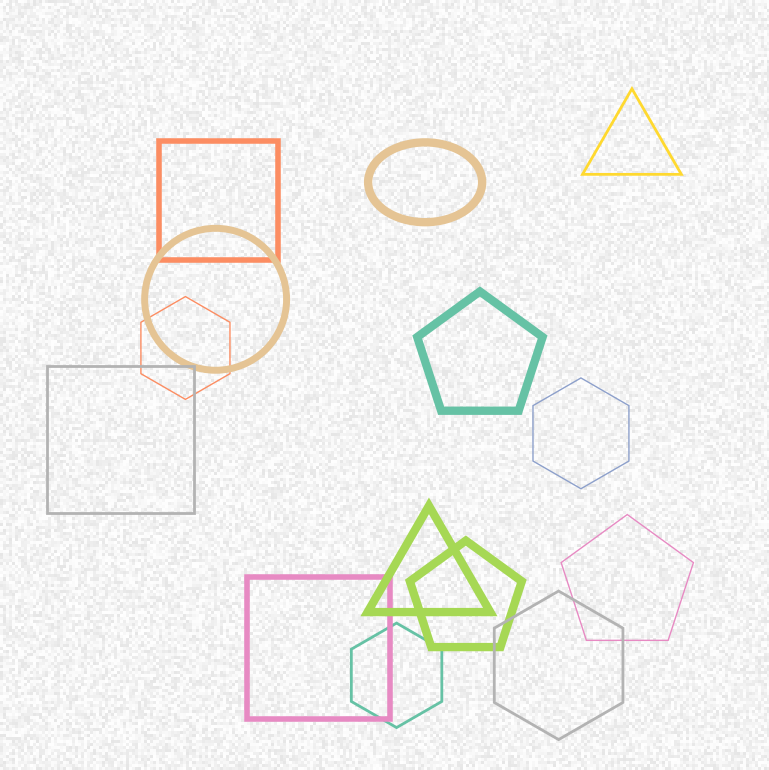[{"shape": "hexagon", "thickness": 1, "radius": 0.34, "center": [0.515, 0.123]}, {"shape": "pentagon", "thickness": 3, "radius": 0.43, "center": [0.623, 0.536]}, {"shape": "square", "thickness": 2, "radius": 0.39, "center": [0.284, 0.739]}, {"shape": "hexagon", "thickness": 0.5, "radius": 0.33, "center": [0.241, 0.548]}, {"shape": "hexagon", "thickness": 0.5, "radius": 0.36, "center": [0.754, 0.437]}, {"shape": "pentagon", "thickness": 0.5, "radius": 0.45, "center": [0.815, 0.241]}, {"shape": "square", "thickness": 2, "radius": 0.46, "center": [0.414, 0.159]}, {"shape": "triangle", "thickness": 3, "radius": 0.46, "center": [0.557, 0.251]}, {"shape": "pentagon", "thickness": 3, "radius": 0.38, "center": [0.605, 0.221]}, {"shape": "triangle", "thickness": 1, "radius": 0.37, "center": [0.821, 0.811]}, {"shape": "circle", "thickness": 2.5, "radius": 0.46, "center": [0.28, 0.611]}, {"shape": "oval", "thickness": 3, "radius": 0.37, "center": [0.552, 0.763]}, {"shape": "hexagon", "thickness": 1, "radius": 0.48, "center": [0.725, 0.136]}, {"shape": "square", "thickness": 1, "radius": 0.48, "center": [0.157, 0.429]}]